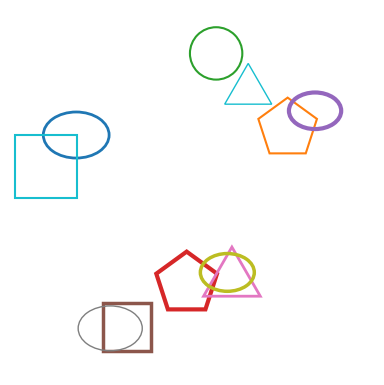[{"shape": "oval", "thickness": 2, "radius": 0.43, "center": [0.198, 0.649]}, {"shape": "pentagon", "thickness": 1.5, "radius": 0.4, "center": [0.747, 0.666]}, {"shape": "circle", "thickness": 1.5, "radius": 0.34, "center": [0.561, 0.861]}, {"shape": "pentagon", "thickness": 3, "radius": 0.41, "center": [0.485, 0.263]}, {"shape": "oval", "thickness": 3, "radius": 0.34, "center": [0.818, 0.712]}, {"shape": "square", "thickness": 2.5, "radius": 0.31, "center": [0.331, 0.151]}, {"shape": "triangle", "thickness": 2, "radius": 0.43, "center": [0.602, 0.273]}, {"shape": "oval", "thickness": 1, "radius": 0.42, "center": [0.286, 0.147]}, {"shape": "oval", "thickness": 2.5, "radius": 0.35, "center": [0.59, 0.292]}, {"shape": "triangle", "thickness": 1, "radius": 0.35, "center": [0.645, 0.765]}, {"shape": "square", "thickness": 1.5, "radius": 0.4, "center": [0.12, 0.568]}]